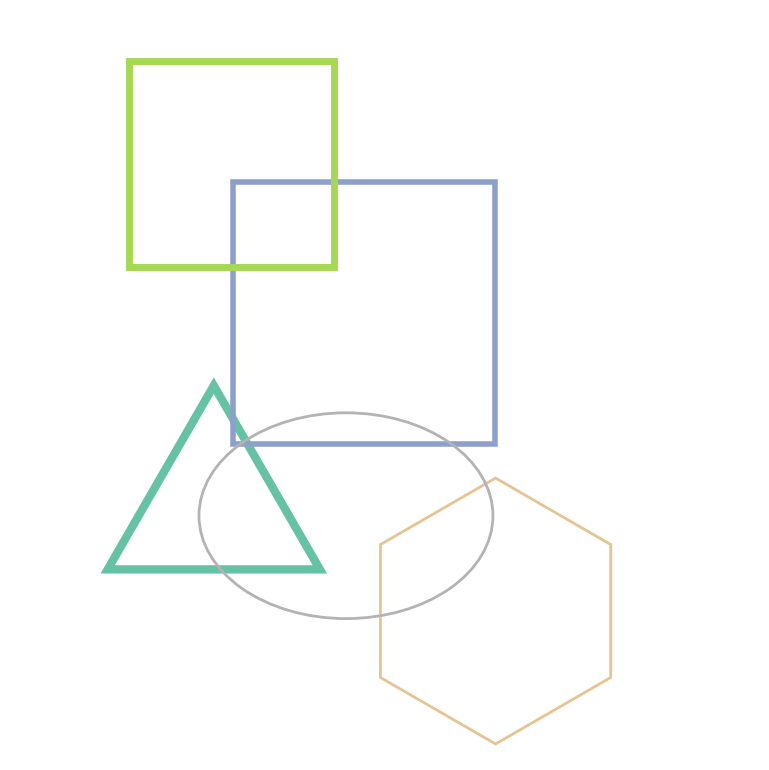[{"shape": "triangle", "thickness": 3, "radius": 0.8, "center": [0.278, 0.34]}, {"shape": "square", "thickness": 2, "radius": 0.85, "center": [0.473, 0.593]}, {"shape": "square", "thickness": 2.5, "radius": 0.67, "center": [0.301, 0.787]}, {"shape": "hexagon", "thickness": 1, "radius": 0.86, "center": [0.644, 0.206]}, {"shape": "oval", "thickness": 1, "radius": 0.95, "center": [0.449, 0.33]}]